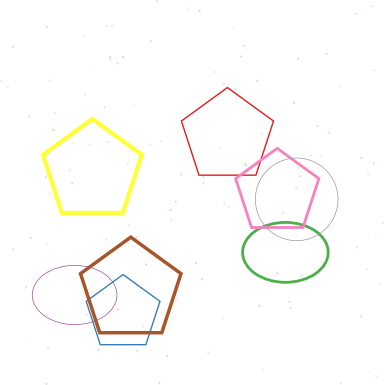[{"shape": "pentagon", "thickness": 1, "radius": 0.63, "center": [0.591, 0.647]}, {"shape": "pentagon", "thickness": 1, "radius": 0.5, "center": [0.32, 0.186]}, {"shape": "oval", "thickness": 2, "radius": 0.56, "center": [0.741, 0.345]}, {"shape": "oval", "thickness": 0.5, "radius": 0.55, "center": [0.194, 0.234]}, {"shape": "pentagon", "thickness": 3, "radius": 0.67, "center": [0.24, 0.556]}, {"shape": "pentagon", "thickness": 2.5, "radius": 0.69, "center": [0.34, 0.247]}, {"shape": "pentagon", "thickness": 2, "radius": 0.57, "center": [0.72, 0.501]}, {"shape": "circle", "thickness": 0.5, "radius": 0.54, "center": [0.771, 0.482]}]